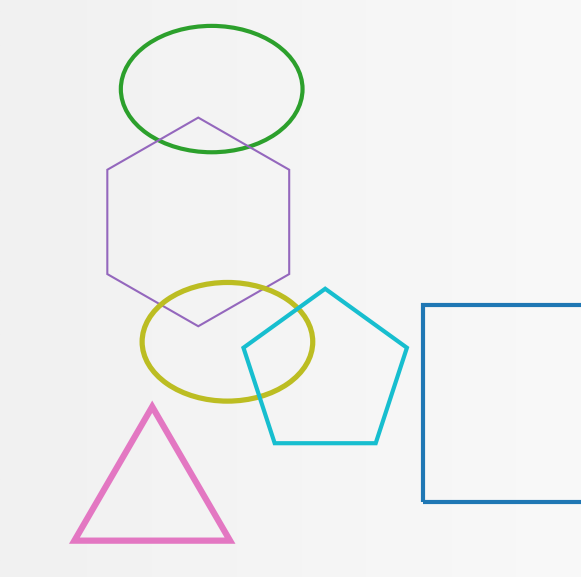[{"shape": "square", "thickness": 2, "radius": 0.85, "center": [0.898, 0.3]}, {"shape": "oval", "thickness": 2, "radius": 0.78, "center": [0.364, 0.845]}, {"shape": "hexagon", "thickness": 1, "radius": 0.9, "center": [0.341, 0.615]}, {"shape": "triangle", "thickness": 3, "radius": 0.77, "center": [0.262, 0.14]}, {"shape": "oval", "thickness": 2.5, "radius": 0.73, "center": [0.391, 0.407]}, {"shape": "pentagon", "thickness": 2, "radius": 0.74, "center": [0.559, 0.351]}]